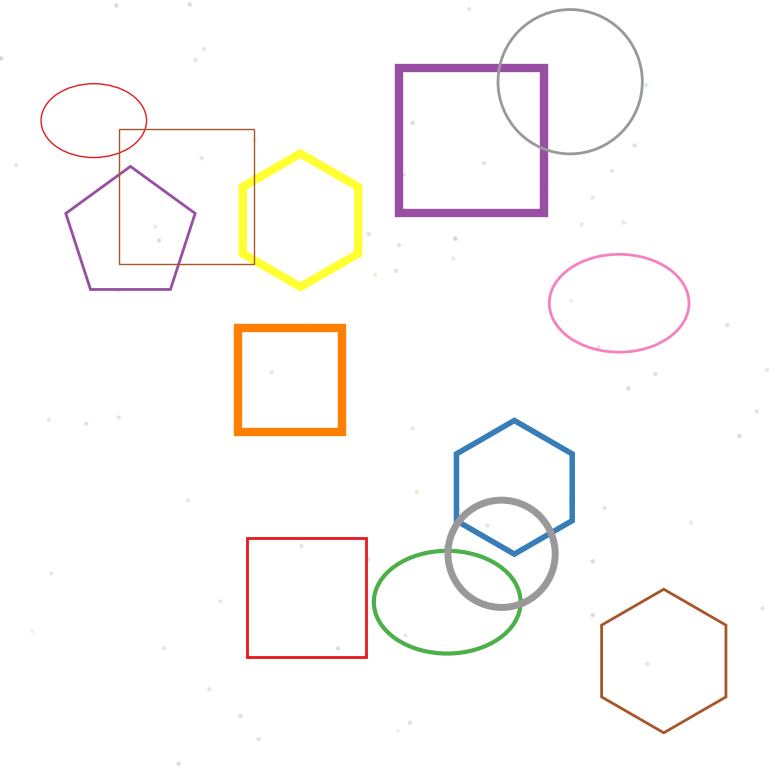[{"shape": "square", "thickness": 1, "radius": 0.39, "center": [0.398, 0.224]}, {"shape": "oval", "thickness": 0.5, "radius": 0.34, "center": [0.122, 0.843]}, {"shape": "hexagon", "thickness": 2, "radius": 0.43, "center": [0.668, 0.367]}, {"shape": "oval", "thickness": 1.5, "radius": 0.48, "center": [0.581, 0.218]}, {"shape": "pentagon", "thickness": 1, "radius": 0.44, "center": [0.169, 0.696]}, {"shape": "square", "thickness": 3, "radius": 0.47, "center": [0.612, 0.818]}, {"shape": "square", "thickness": 3, "radius": 0.34, "center": [0.377, 0.506]}, {"shape": "hexagon", "thickness": 3, "radius": 0.43, "center": [0.39, 0.714]}, {"shape": "square", "thickness": 0.5, "radius": 0.44, "center": [0.242, 0.745]}, {"shape": "hexagon", "thickness": 1, "radius": 0.47, "center": [0.862, 0.142]}, {"shape": "oval", "thickness": 1, "radius": 0.45, "center": [0.804, 0.606]}, {"shape": "circle", "thickness": 2.5, "radius": 0.35, "center": [0.651, 0.281]}, {"shape": "circle", "thickness": 1, "radius": 0.47, "center": [0.74, 0.894]}]